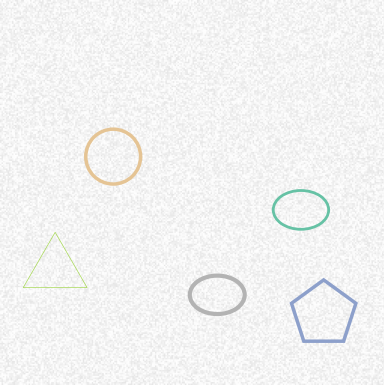[{"shape": "oval", "thickness": 2, "radius": 0.36, "center": [0.782, 0.455]}, {"shape": "pentagon", "thickness": 2.5, "radius": 0.44, "center": [0.841, 0.185]}, {"shape": "triangle", "thickness": 0.5, "radius": 0.48, "center": [0.143, 0.301]}, {"shape": "circle", "thickness": 2.5, "radius": 0.36, "center": [0.294, 0.593]}, {"shape": "oval", "thickness": 3, "radius": 0.36, "center": [0.564, 0.234]}]